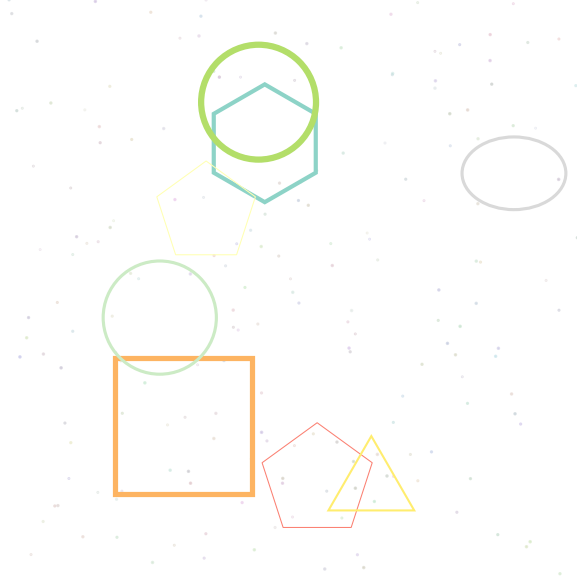[{"shape": "hexagon", "thickness": 2, "radius": 0.51, "center": [0.458, 0.751]}, {"shape": "pentagon", "thickness": 0.5, "radius": 0.45, "center": [0.357, 0.631]}, {"shape": "pentagon", "thickness": 0.5, "radius": 0.5, "center": [0.549, 0.167]}, {"shape": "square", "thickness": 2.5, "radius": 0.59, "center": [0.318, 0.262]}, {"shape": "circle", "thickness": 3, "radius": 0.5, "center": [0.448, 0.822]}, {"shape": "oval", "thickness": 1.5, "radius": 0.45, "center": [0.89, 0.699]}, {"shape": "circle", "thickness": 1.5, "radius": 0.49, "center": [0.277, 0.449]}, {"shape": "triangle", "thickness": 1, "radius": 0.43, "center": [0.643, 0.158]}]